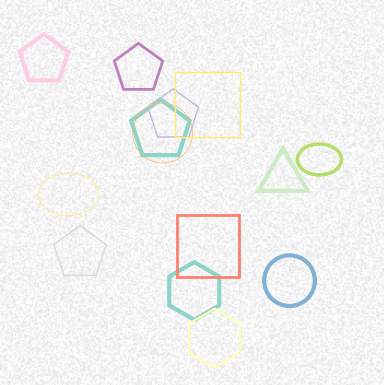[{"shape": "hexagon", "thickness": 3, "radius": 0.37, "center": [0.505, 0.244]}, {"shape": "pentagon", "thickness": 3, "radius": 0.4, "center": [0.417, 0.662]}, {"shape": "hexagon", "thickness": 1.5, "radius": 0.38, "center": [0.558, 0.122]}, {"shape": "pentagon", "thickness": 1, "radius": 0.35, "center": [0.45, 0.7]}, {"shape": "square", "thickness": 2, "radius": 0.4, "center": [0.541, 0.362]}, {"shape": "circle", "thickness": 3, "radius": 0.33, "center": [0.752, 0.271]}, {"shape": "circle", "thickness": 0.5, "radius": 0.39, "center": [0.423, 0.654]}, {"shape": "oval", "thickness": 2.5, "radius": 0.29, "center": [0.83, 0.586]}, {"shape": "pentagon", "thickness": 3, "radius": 0.33, "center": [0.114, 0.845]}, {"shape": "pentagon", "thickness": 1, "radius": 0.36, "center": [0.208, 0.343]}, {"shape": "pentagon", "thickness": 2, "radius": 0.33, "center": [0.36, 0.821]}, {"shape": "triangle", "thickness": 3, "radius": 0.37, "center": [0.735, 0.541]}, {"shape": "oval", "thickness": 0.5, "radius": 0.39, "center": [0.179, 0.495]}, {"shape": "square", "thickness": 1, "radius": 0.42, "center": [0.539, 0.73]}]